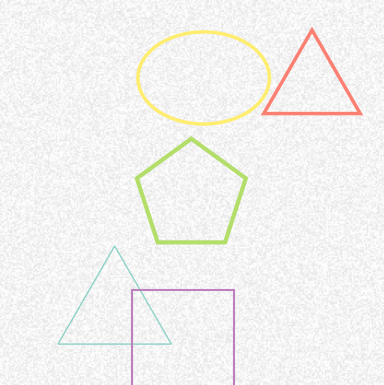[{"shape": "triangle", "thickness": 1, "radius": 0.85, "center": [0.298, 0.191]}, {"shape": "triangle", "thickness": 2.5, "radius": 0.72, "center": [0.81, 0.777]}, {"shape": "pentagon", "thickness": 3, "radius": 0.74, "center": [0.497, 0.491]}, {"shape": "square", "thickness": 1.5, "radius": 0.67, "center": [0.475, 0.113]}, {"shape": "oval", "thickness": 2.5, "radius": 0.85, "center": [0.529, 0.797]}]